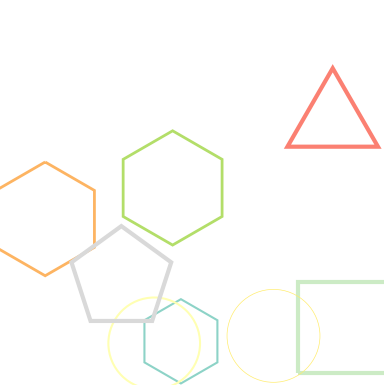[{"shape": "hexagon", "thickness": 1.5, "radius": 0.55, "center": [0.47, 0.113]}, {"shape": "circle", "thickness": 1.5, "radius": 0.6, "center": [0.401, 0.108]}, {"shape": "triangle", "thickness": 3, "radius": 0.68, "center": [0.864, 0.687]}, {"shape": "hexagon", "thickness": 2, "radius": 0.74, "center": [0.117, 0.431]}, {"shape": "hexagon", "thickness": 2, "radius": 0.74, "center": [0.448, 0.512]}, {"shape": "pentagon", "thickness": 3, "radius": 0.68, "center": [0.315, 0.277]}, {"shape": "square", "thickness": 3, "radius": 0.59, "center": [0.892, 0.149]}, {"shape": "circle", "thickness": 0.5, "radius": 0.6, "center": [0.71, 0.128]}]